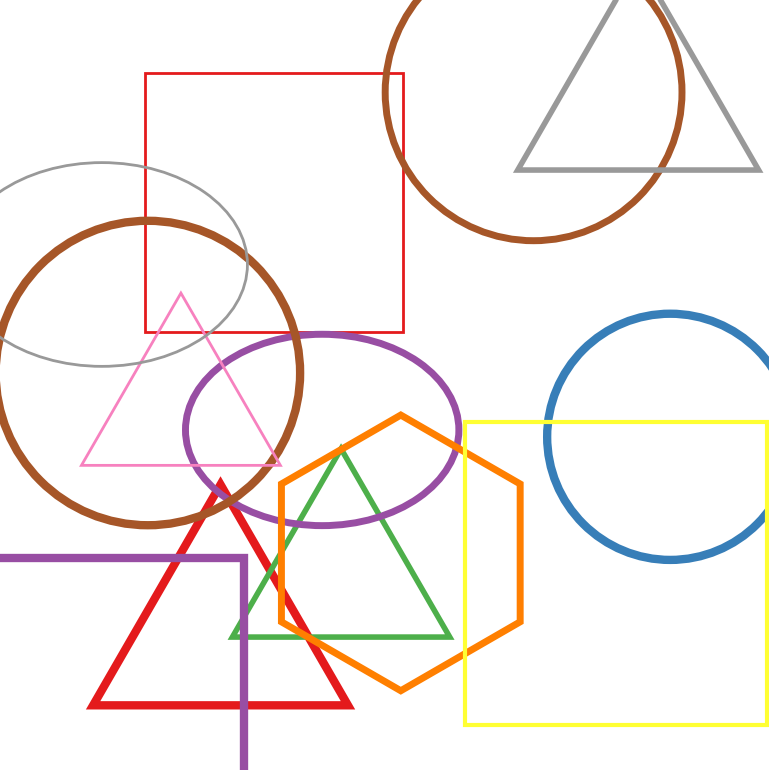[{"shape": "square", "thickness": 1, "radius": 0.84, "center": [0.356, 0.737]}, {"shape": "triangle", "thickness": 3, "radius": 0.96, "center": [0.286, 0.18]}, {"shape": "circle", "thickness": 3, "radius": 0.8, "center": [0.87, 0.433]}, {"shape": "triangle", "thickness": 2, "radius": 0.81, "center": [0.443, 0.254]}, {"shape": "square", "thickness": 3, "radius": 0.84, "center": [0.148, 0.107]}, {"shape": "oval", "thickness": 2.5, "radius": 0.89, "center": [0.418, 0.442]}, {"shape": "hexagon", "thickness": 2.5, "radius": 0.9, "center": [0.521, 0.282]}, {"shape": "square", "thickness": 1.5, "radius": 0.98, "center": [0.8, 0.255]}, {"shape": "circle", "thickness": 3, "radius": 0.99, "center": [0.192, 0.516]}, {"shape": "circle", "thickness": 2.5, "radius": 0.96, "center": [0.693, 0.88]}, {"shape": "triangle", "thickness": 1, "radius": 0.75, "center": [0.235, 0.47]}, {"shape": "oval", "thickness": 1, "radius": 0.95, "center": [0.132, 0.657]}, {"shape": "triangle", "thickness": 2, "radius": 0.9, "center": [0.829, 0.869]}]